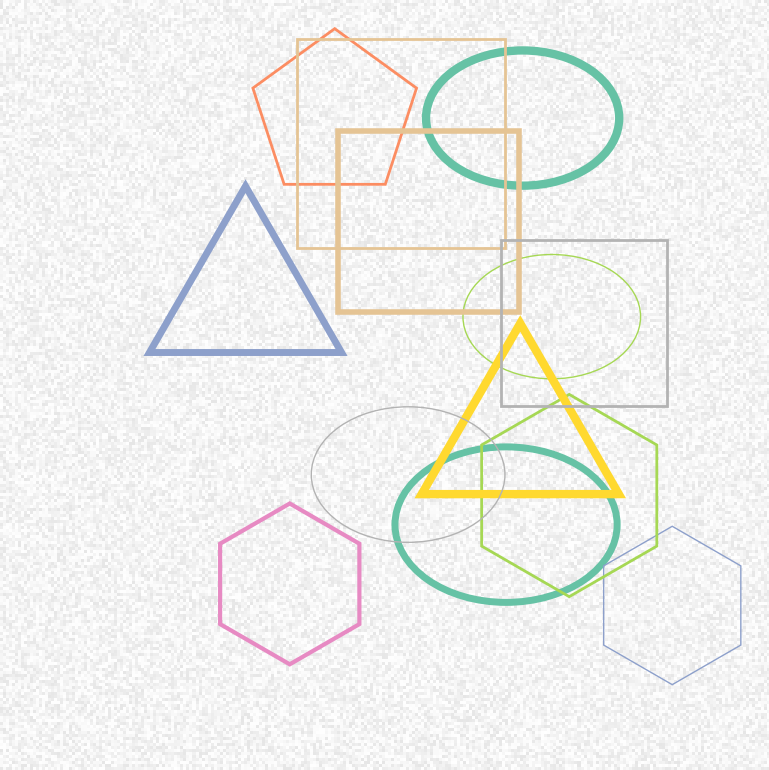[{"shape": "oval", "thickness": 2.5, "radius": 0.72, "center": [0.657, 0.319]}, {"shape": "oval", "thickness": 3, "radius": 0.63, "center": [0.679, 0.847]}, {"shape": "pentagon", "thickness": 1, "radius": 0.56, "center": [0.435, 0.851]}, {"shape": "hexagon", "thickness": 0.5, "radius": 0.51, "center": [0.873, 0.214]}, {"shape": "triangle", "thickness": 2.5, "radius": 0.72, "center": [0.319, 0.614]}, {"shape": "hexagon", "thickness": 1.5, "radius": 0.52, "center": [0.376, 0.242]}, {"shape": "oval", "thickness": 0.5, "radius": 0.58, "center": [0.717, 0.589]}, {"shape": "hexagon", "thickness": 1, "radius": 0.66, "center": [0.739, 0.356]}, {"shape": "triangle", "thickness": 3, "radius": 0.74, "center": [0.676, 0.432]}, {"shape": "square", "thickness": 1, "radius": 0.68, "center": [0.521, 0.814]}, {"shape": "square", "thickness": 2, "radius": 0.59, "center": [0.556, 0.712]}, {"shape": "oval", "thickness": 0.5, "radius": 0.63, "center": [0.53, 0.384]}, {"shape": "square", "thickness": 1, "radius": 0.54, "center": [0.758, 0.58]}]